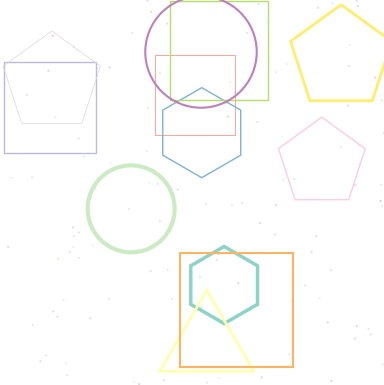[{"shape": "hexagon", "thickness": 2.5, "radius": 0.5, "center": [0.582, 0.26]}, {"shape": "triangle", "thickness": 2, "radius": 0.7, "center": [0.537, 0.106]}, {"shape": "square", "thickness": 1, "radius": 0.59, "center": [0.13, 0.72]}, {"shape": "square", "thickness": 0.5, "radius": 0.52, "center": [0.506, 0.753]}, {"shape": "hexagon", "thickness": 1, "radius": 0.58, "center": [0.524, 0.655]}, {"shape": "square", "thickness": 1.5, "radius": 0.74, "center": [0.614, 0.196]}, {"shape": "square", "thickness": 1, "radius": 0.64, "center": [0.568, 0.869]}, {"shape": "pentagon", "thickness": 1, "radius": 0.59, "center": [0.836, 0.577]}, {"shape": "pentagon", "thickness": 0.5, "radius": 0.66, "center": [0.134, 0.787]}, {"shape": "circle", "thickness": 1.5, "radius": 0.72, "center": [0.522, 0.865]}, {"shape": "circle", "thickness": 3, "radius": 0.56, "center": [0.341, 0.458]}, {"shape": "pentagon", "thickness": 2, "radius": 0.69, "center": [0.886, 0.85]}]